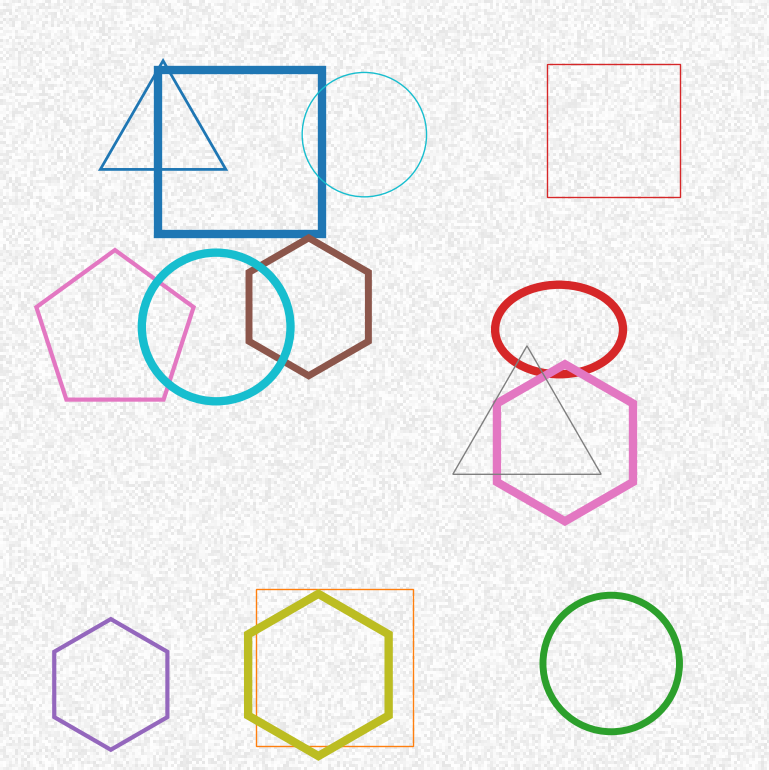[{"shape": "square", "thickness": 3, "radius": 0.53, "center": [0.312, 0.802]}, {"shape": "triangle", "thickness": 1, "radius": 0.47, "center": [0.212, 0.827]}, {"shape": "square", "thickness": 0.5, "radius": 0.51, "center": [0.435, 0.133]}, {"shape": "circle", "thickness": 2.5, "radius": 0.44, "center": [0.794, 0.138]}, {"shape": "oval", "thickness": 3, "radius": 0.42, "center": [0.726, 0.572]}, {"shape": "square", "thickness": 0.5, "radius": 0.43, "center": [0.797, 0.831]}, {"shape": "hexagon", "thickness": 1.5, "radius": 0.42, "center": [0.144, 0.111]}, {"shape": "hexagon", "thickness": 2.5, "radius": 0.45, "center": [0.401, 0.602]}, {"shape": "hexagon", "thickness": 3, "radius": 0.51, "center": [0.734, 0.425]}, {"shape": "pentagon", "thickness": 1.5, "radius": 0.54, "center": [0.149, 0.568]}, {"shape": "triangle", "thickness": 0.5, "radius": 0.56, "center": [0.684, 0.44]}, {"shape": "hexagon", "thickness": 3, "radius": 0.53, "center": [0.414, 0.123]}, {"shape": "circle", "thickness": 3, "radius": 0.48, "center": [0.281, 0.575]}, {"shape": "circle", "thickness": 0.5, "radius": 0.4, "center": [0.473, 0.825]}]